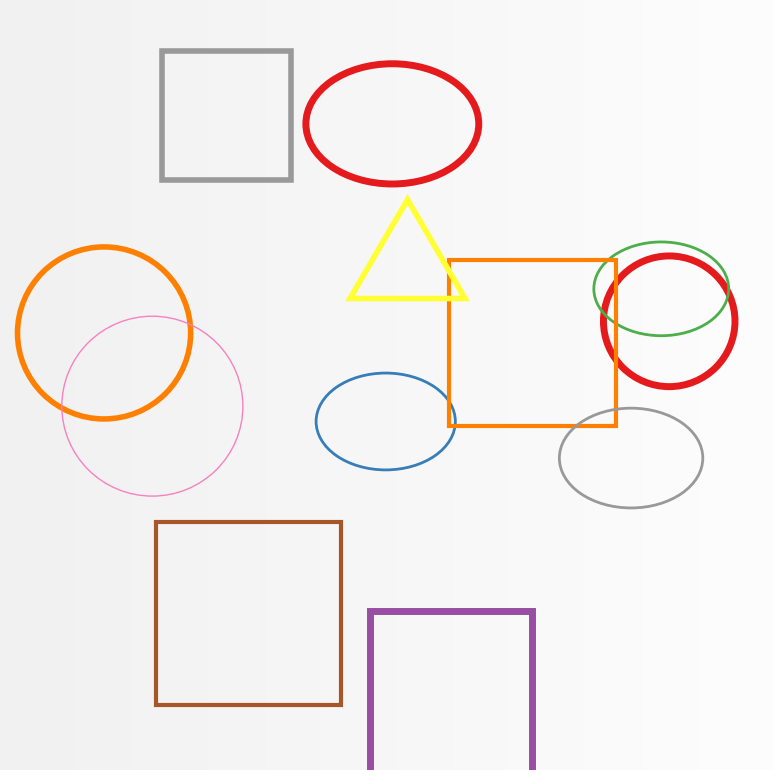[{"shape": "circle", "thickness": 2.5, "radius": 0.42, "center": [0.864, 0.583]}, {"shape": "oval", "thickness": 2.5, "radius": 0.56, "center": [0.506, 0.839]}, {"shape": "oval", "thickness": 1, "radius": 0.45, "center": [0.498, 0.453]}, {"shape": "oval", "thickness": 1, "radius": 0.43, "center": [0.853, 0.625]}, {"shape": "square", "thickness": 2.5, "radius": 0.52, "center": [0.582, 0.101]}, {"shape": "square", "thickness": 1.5, "radius": 0.54, "center": [0.687, 0.554]}, {"shape": "circle", "thickness": 2, "radius": 0.56, "center": [0.134, 0.568]}, {"shape": "triangle", "thickness": 2, "radius": 0.43, "center": [0.526, 0.655]}, {"shape": "square", "thickness": 1.5, "radius": 0.6, "center": [0.321, 0.204]}, {"shape": "circle", "thickness": 0.5, "radius": 0.58, "center": [0.197, 0.473]}, {"shape": "oval", "thickness": 1, "radius": 0.46, "center": [0.814, 0.405]}, {"shape": "square", "thickness": 2, "radius": 0.42, "center": [0.293, 0.85]}]